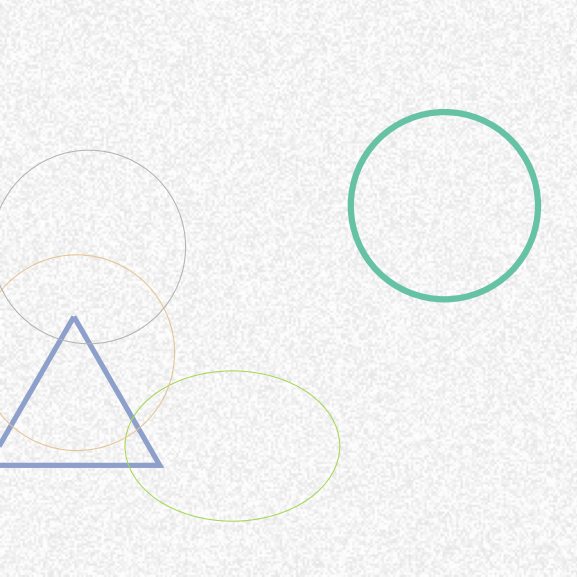[{"shape": "circle", "thickness": 3, "radius": 0.81, "center": [0.77, 0.643]}, {"shape": "triangle", "thickness": 2.5, "radius": 0.86, "center": [0.128, 0.279]}, {"shape": "oval", "thickness": 0.5, "radius": 0.93, "center": [0.402, 0.227]}, {"shape": "circle", "thickness": 0.5, "radius": 0.85, "center": [0.133, 0.388]}, {"shape": "circle", "thickness": 0.5, "radius": 0.84, "center": [0.154, 0.571]}]